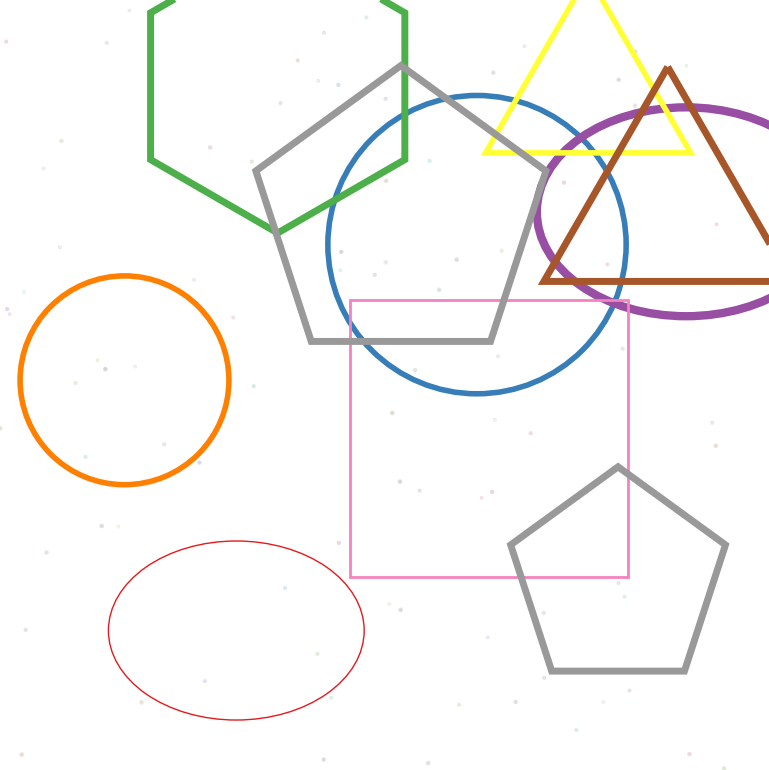[{"shape": "oval", "thickness": 0.5, "radius": 0.83, "center": [0.307, 0.181]}, {"shape": "circle", "thickness": 2, "radius": 0.97, "center": [0.619, 0.682]}, {"shape": "hexagon", "thickness": 2.5, "radius": 0.95, "center": [0.361, 0.888]}, {"shape": "oval", "thickness": 3, "radius": 0.97, "center": [0.891, 0.725]}, {"shape": "circle", "thickness": 2, "radius": 0.68, "center": [0.162, 0.506]}, {"shape": "triangle", "thickness": 2, "radius": 0.77, "center": [0.764, 0.878]}, {"shape": "triangle", "thickness": 2.5, "radius": 0.93, "center": [0.867, 0.727]}, {"shape": "square", "thickness": 1, "radius": 0.9, "center": [0.635, 0.431]}, {"shape": "pentagon", "thickness": 2.5, "radius": 0.73, "center": [0.803, 0.247]}, {"shape": "pentagon", "thickness": 2.5, "radius": 0.99, "center": [0.521, 0.717]}]